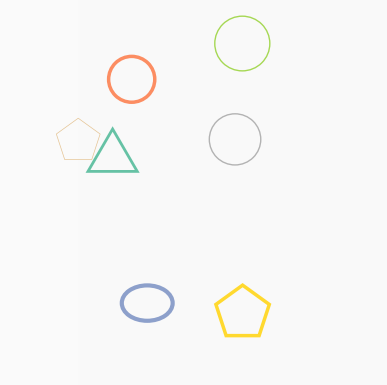[{"shape": "triangle", "thickness": 2, "radius": 0.37, "center": [0.291, 0.592]}, {"shape": "circle", "thickness": 2.5, "radius": 0.3, "center": [0.34, 0.794]}, {"shape": "oval", "thickness": 3, "radius": 0.33, "center": [0.38, 0.213]}, {"shape": "circle", "thickness": 1, "radius": 0.36, "center": [0.625, 0.887]}, {"shape": "pentagon", "thickness": 2.5, "radius": 0.36, "center": [0.626, 0.187]}, {"shape": "pentagon", "thickness": 0.5, "radius": 0.3, "center": [0.202, 0.634]}, {"shape": "circle", "thickness": 1, "radius": 0.33, "center": [0.607, 0.638]}]